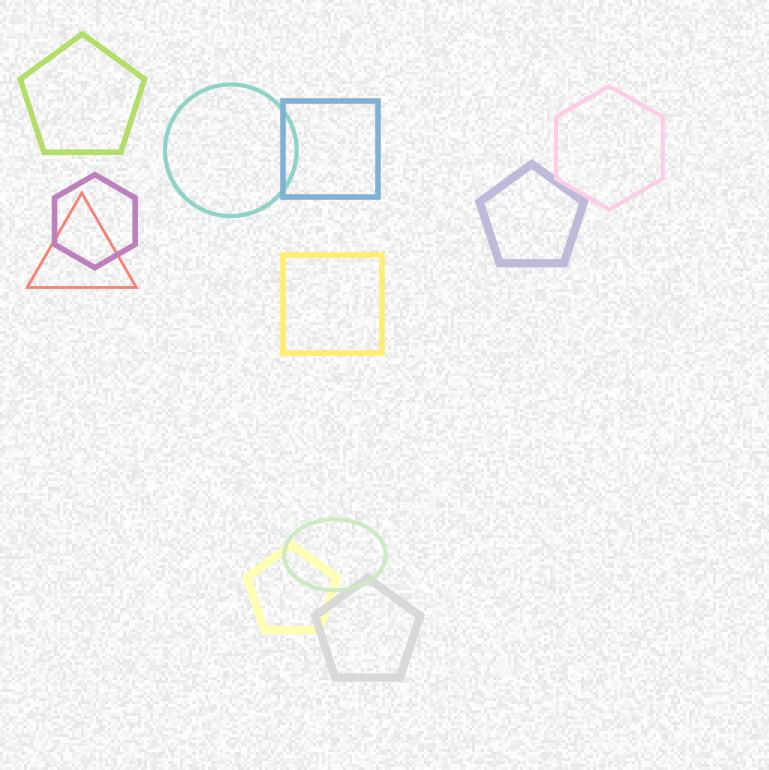[{"shape": "circle", "thickness": 1.5, "radius": 0.43, "center": [0.3, 0.805]}, {"shape": "pentagon", "thickness": 3, "radius": 0.31, "center": [0.379, 0.231]}, {"shape": "pentagon", "thickness": 3, "radius": 0.36, "center": [0.691, 0.716]}, {"shape": "triangle", "thickness": 1, "radius": 0.41, "center": [0.106, 0.668]}, {"shape": "square", "thickness": 2, "radius": 0.31, "center": [0.429, 0.807]}, {"shape": "pentagon", "thickness": 2, "radius": 0.42, "center": [0.107, 0.871]}, {"shape": "hexagon", "thickness": 1.5, "radius": 0.4, "center": [0.791, 0.808]}, {"shape": "pentagon", "thickness": 3, "radius": 0.36, "center": [0.477, 0.178]}, {"shape": "hexagon", "thickness": 2, "radius": 0.3, "center": [0.123, 0.713]}, {"shape": "oval", "thickness": 1.5, "radius": 0.33, "center": [0.435, 0.279]}, {"shape": "square", "thickness": 2, "radius": 0.32, "center": [0.432, 0.605]}]